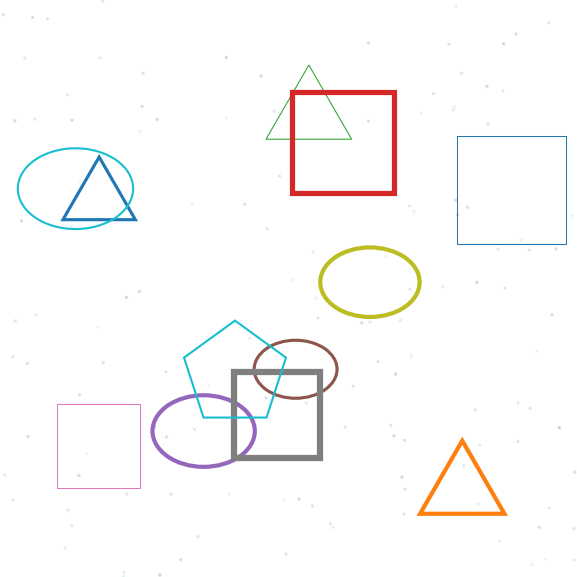[{"shape": "square", "thickness": 0.5, "radius": 0.47, "center": [0.886, 0.67]}, {"shape": "triangle", "thickness": 1.5, "radius": 0.36, "center": [0.172, 0.655]}, {"shape": "triangle", "thickness": 2, "radius": 0.42, "center": [0.8, 0.152]}, {"shape": "triangle", "thickness": 0.5, "radius": 0.43, "center": [0.535, 0.801]}, {"shape": "square", "thickness": 2.5, "radius": 0.44, "center": [0.594, 0.752]}, {"shape": "oval", "thickness": 2, "radius": 0.44, "center": [0.353, 0.253]}, {"shape": "oval", "thickness": 1.5, "radius": 0.36, "center": [0.512, 0.36]}, {"shape": "square", "thickness": 0.5, "radius": 0.36, "center": [0.171, 0.227]}, {"shape": "square", "thickness": 3, "radius": 0.37, "center": [0.48, 0.28]}, {"shape": "oval", "thickness": 2, "radius": 0.43, "center": [0.641, 0.51]}, {"shape": "pentagon", "thickness": 1, "radius": 0.46, "center": [0.407, 0.351]}, {"shape": "oval", "thickness": 1, "radius": 0.5, "center": [0.131, 0.672]}]